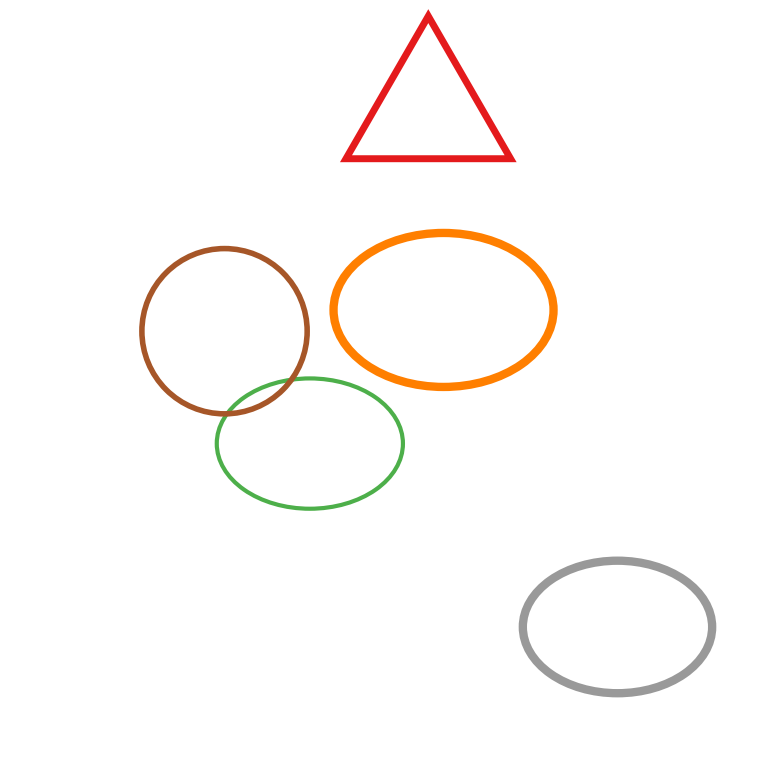[{"shape": "triangle", "thickness": 2.5, "radius": 0.62, "center": [0.556, 0.856]}, {"shape": "oval", "thickness": 1.5, "radius": 0.6, "center": [0.402, 0.424]}, {"shape": "oval", "thickness": 3, "radius": 0.71, "center": [0.576, 0.597]}, {"shape": "circle", "thickness": 2, "radius": 0.54, "center": [0.292, 0.57]}, {"shape": "oval", "thickness": 3, "radius": 0.61, "center": [0.802, 0.186]}]